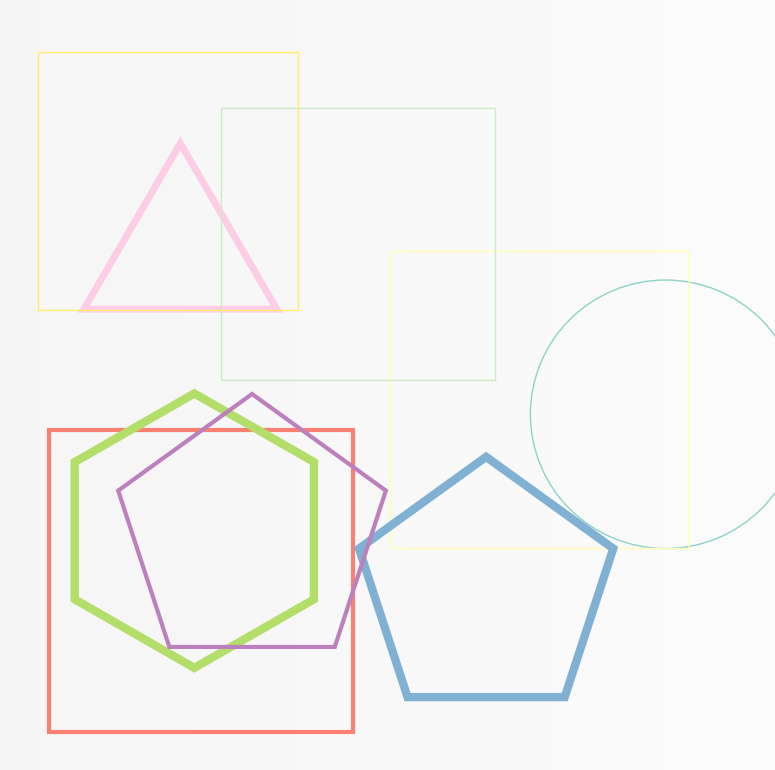[{"shape": "circle", "thickness": 0.5, "radius": 0.87, "center": [0.859, 0.462]}, {"shape": "square", "thickness": 0.5, "radius": 0.96, "center": [0.696, 0.481]}, {"shape": "square", "thickness": 1.5, "radius": 0.98, "center": [0.259, 0.246]}, {"shape": "pentagon", "thickness": 3, "radius": 0.86, "center": [0.627, 0.234]}, {"shape": "hexagon", "thickness": 3, "radius": 0.89, "center": [0.251, 0.311]}, {"shape": "triangle", "thickness": 2.5, "radius": 0.72, "center": [0.233, 0.67]}, {"shape": "pentagon", "thickness": 1.5, "radius": 0.91, "center": [0.325, 0.307]}, {"shape": "square", "thickness": 0.5, "radius": 0.88, "center": [0.462, 0.683]}, {"shape": "square", "thickness": 0.5, "radius": 0.84, "center": [0.217, 0.765]}]